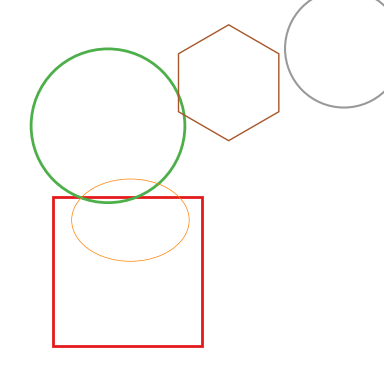[{"shape": "square", "thickness": 2, "radius": 0.97, "center": [0.33, 0.295]}, {"shape": "circle", "thickness": 2, "radius": 1.0, "center": [0.281, 0.673]}, {"shape": "oval", "thickness": 0.5, "radius": 0.76, "center": [0.339, 0.428]}, {"shape": "hexagon", "thickness": 1, "radius": 0.75, "center": [0.594, 0.785]}, {"shape": "circle", "thickness": 1.5, "radius": 0.77, "center": [0.893, 0.874]}]